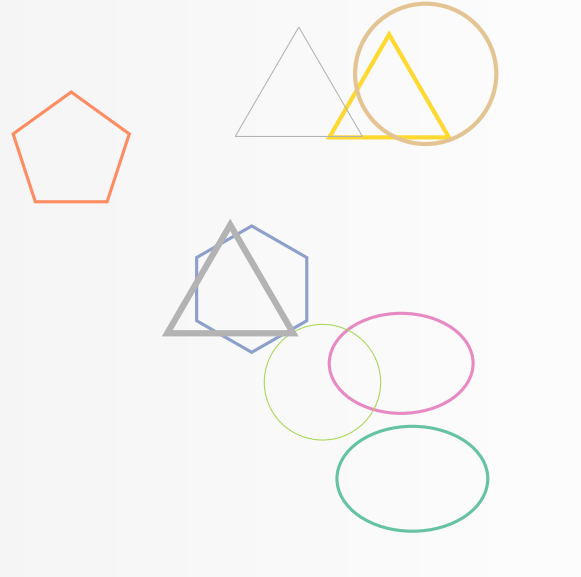[{"shape": "oval", "thickness": 1.5, "radius": 0.65, "center": [0.709, 0.17]}, {"shape": "pentagon", "thickness": 1.5, "radius": 0.53, "center": [0.123, 0.735]}, {"shape": "hexagon", "thickness": 1.5, "radius": 0.55, "center": [0.433, 0.498]}, {"shape": "oval", "thickness": 1.5, "radius": 0.62, "center": [0.69, 0.37]}, {"shape": "circle", "thickness": 0.5, "radius": 0.5, "center": [0.555, 0.337]}, {"shape": "triangle", "thickness": 2, "radius": 0.59, "center": [0.669, 0.821]}, {"shape": "circle", "thickness": 2, "radius": 0.61, "center": [0.732, 0.871]}, {"shape": "triangle", "thickness": 0.5, "radius": 0.63, "center": [0.514, 0.826]}, {"shape": "triangle", "thickness": 3, "radius": 0.63, "center": [0.396, 0.485]}]